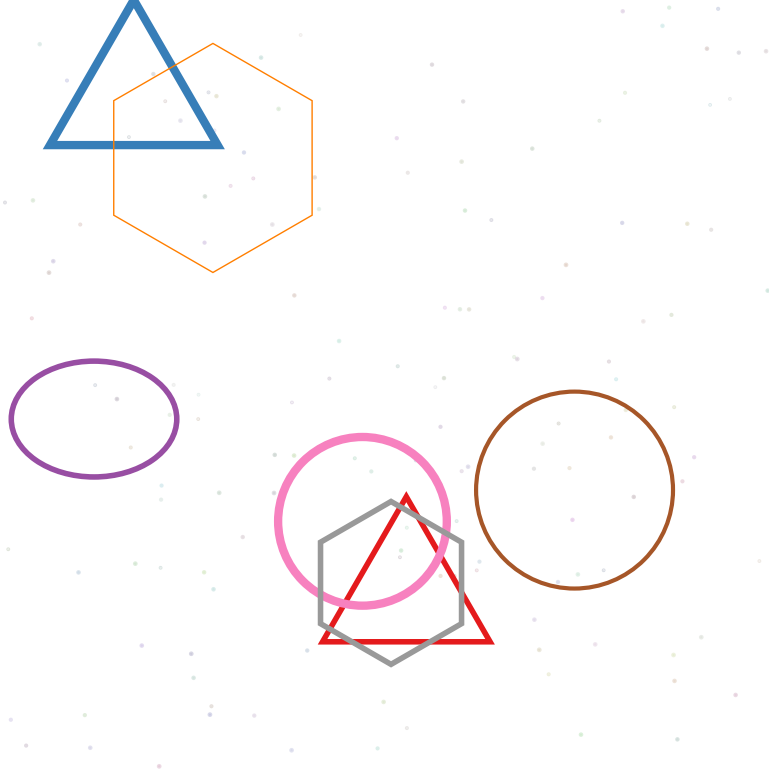[{"shape": "triangle", "thickness": 2, "radius": 0.63, "center": [0.528, 0.229]}, {"shape": "triangle", "thickness": 3, "radius": 0.63, "center": [0.174, 0.874]}, {"shape": "oval", "thickness": 2, "radius": 0.54, "center": [0.122, 0.456]}, {"shape": "hexagon", "thickness": 0.5, "radius": 0.74, "center": [0.277, 0.795]}, {"shape": "circle", "thickness": 1.5, "radius": 0.64, "center": [0.746, 0.364]}, {"shape": "circle", "thickness": 3, "radius": 0.55, "center": [0.471, 0.323]}, {"shape": "hexagon", "thickness": 2, "radius": 0.53, "center": [0.508, 0.243]}]